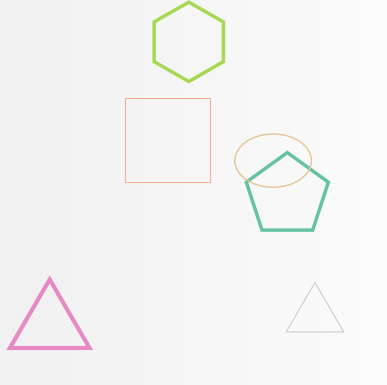[{"shape": "pentagon", "thickness": 2.5, "radius": 0.56, "center": [0.742, 0.492]}, {"shape": "square", "thickness": 0.5, "radius": 0.55, "center": [0.431, 0.636]}, {"shape": "triangle", "thickness": 3, "radius": 0.59, "center": [0.128, 0.156]}, {"shape": "hexagon", "thickness": 2.5, "radius": 0.52, "center": [0.487, 0.891]}, {"shape": "oval", "thickness": 1, "radius": 0.49, "center": [0.705, 0.583]}, {"shape": "triangle", "thickness": 0.5, "radius": 0.43, "center": [0.813, 0.181]}]